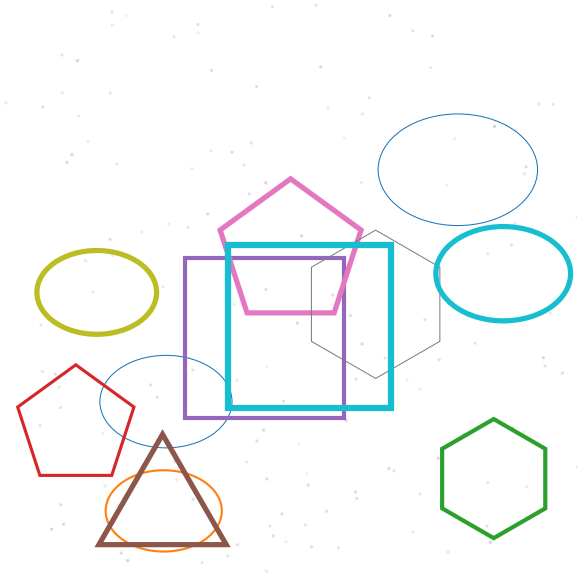[{"shape": "oval", "thickness": 0.5, "radius": 0.57, "center": [0.287, 0.304]}, {"shape": "oval", "thickness": 0.5, "radius": 0.69, "center": [0.793, 0.705]}, {"shape": "oval", "thickness": 1, "radius": 0.5, "center": [0.284, 0.114]}, {"shape": "hexagon", "thickness": 2, "radius": 0.52, "center": [0.855, 0.17]}, {"shape": "pentagon", "thickness": 1.5, "radius": 0.53, "center": [0.131, 0.262]}, {"shape": "square", "thickness": 2, "radius": 0.69, "center": [0.458, 0.414]}, {"shape": "triangle", "thickness": 2.5, "radius": 0.64, "center": [0.282, 0.12]}, {"shape": "pentagon", "thickness": 2.5, "radius": 0.64, "center": [0.503, 0.561]}, {"shape": "hexagon", "thickness": 0.5, "radius": 0.64, "center": [0.65, 0.472]}, {"shape": "oval", "thickness": 2.5, "radius": 0.52, "center": [0.168, 0.493]}, {"shape": "square", "thickness": 3, "radius": 0.71, "center": [0.537, 0.434]}, {"shape": "oval", "thickness": 2.5, "radius": 0.58, "center": [0.871, 0.525]}]